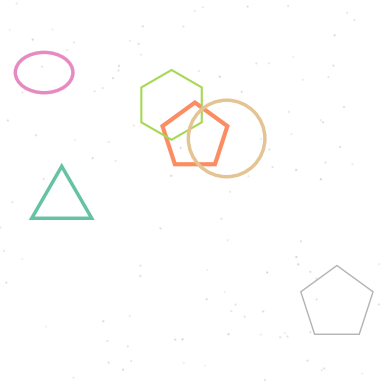[{"shape": "triangle", "thickness": 2.5, "radius": 0.45, "center": [0.16, 0.478]}, {"shape": "pentagon", "thickness": 3, "radius": 0.44, "center": [0.506, 0.645]}, {"shape": "oval", "thickness": 2.5, "radius": 0.37, "center": [0.115, 0.812]}, {"shape": "hexagon", "thickness": 1.5, "radius": 0.45, "center": [0.446, 0.728]}, {"shape": "circle", "thickness": 2.5, "radius": 0.5, "center": [0.589, 0.64]}, {"shape": "pentagon", "thickness": 1, "radius": 0.49, "center": [0.875, 0.212]}]